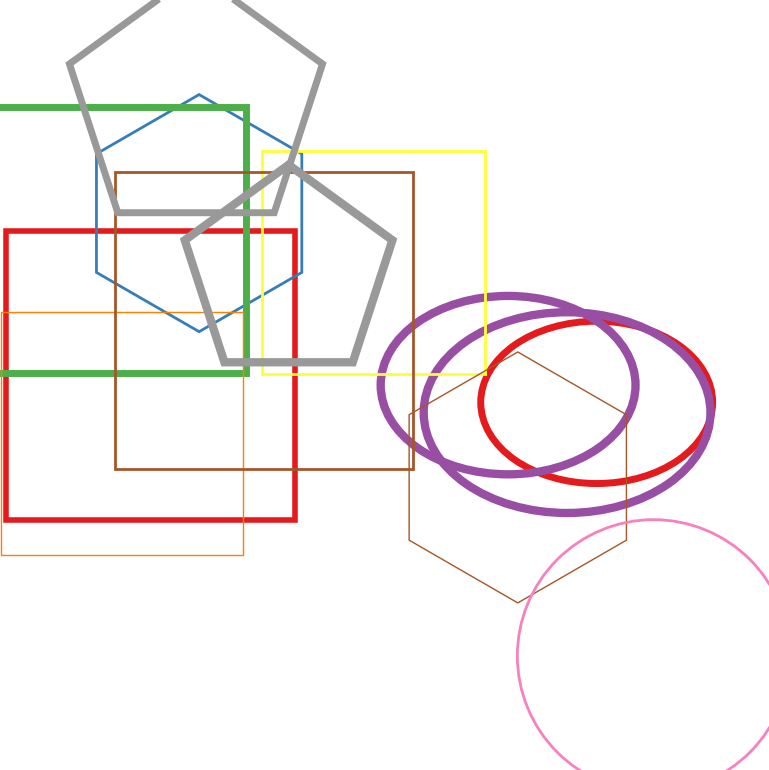[{"shape": "oval", "thickness": 2.5, "radius": 0.75, "center": [0.775, 0.477]}, {"shape": "square", "thickness": 2, "radius": 0.94, "center": [0.195, 0.512]}, {"shape": "hexagon", "thickness": 1, "radius": 0.77, "center": [0.259, 0.723]}, {"shape": "square", "thickness": 2.5, "radius": 0.86, "center": [0.146, 0.688]}, {"shape": "oval", "thickness": 3, "radius": 0.93, "center": [0.736, 0.464]}, {"shape": "oval", "thickness": 3, "radius": 0.83, "center": [0.66, 0.5]}, {"shape": "square", "thickness": 0.5, "radius": 0.79, "center": [0.158, 0.437]}, {"shape": "square", "thickness": 1, "radius": 0.72, "center": [0.485, 0.659]}, {"shape": "hexagon", "thickness": 0.5, "radius": 0.81, "center": [0.672, 0.38]}, {"shape": "square", "thickness": 1, "radius": 0.97, "center": [0.343, 0.584]}, {"shape": "circle", "thickness": 1, "radius": 0.88, "center": [0.849, 0.148]}, {"shape": "pentagon", "thickness": 3, "radius": 0.71, "center": [0.375, 0.644]}, {"shape": "pentagon", "thickness": 2.5, "radius": 0.86, "center": [0.255, 0.864]}]